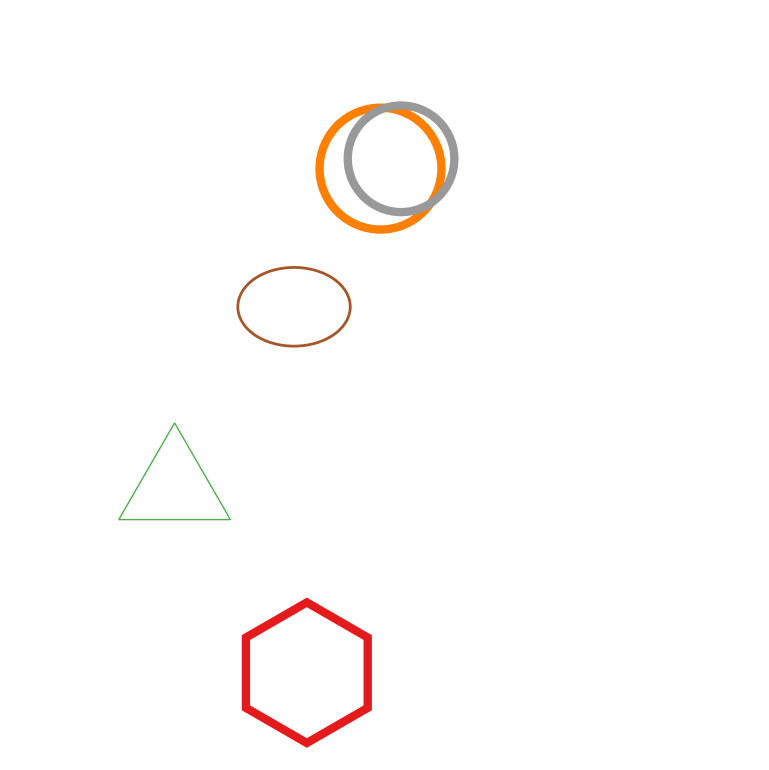[{"shape": "hexagon", "thickness": 3, "radius": 0.46, "center": [0.398, 0.126]}, {"shape": "triangle", "thickness": 0.5, "radius": 0.42, "center": [0.227, 0.367]}, {"shape": "circle", "thickness": 3, "radius": 0.4, "center": [0.494, 0.781]}, {"shape": "oval", "thickness": 1, "radius": 0.37, "center": [0.382, 0.602]}, {"shape": "circle", "thickness": 3, "radius": 0.35, "center": [0.521, 0.794]}]